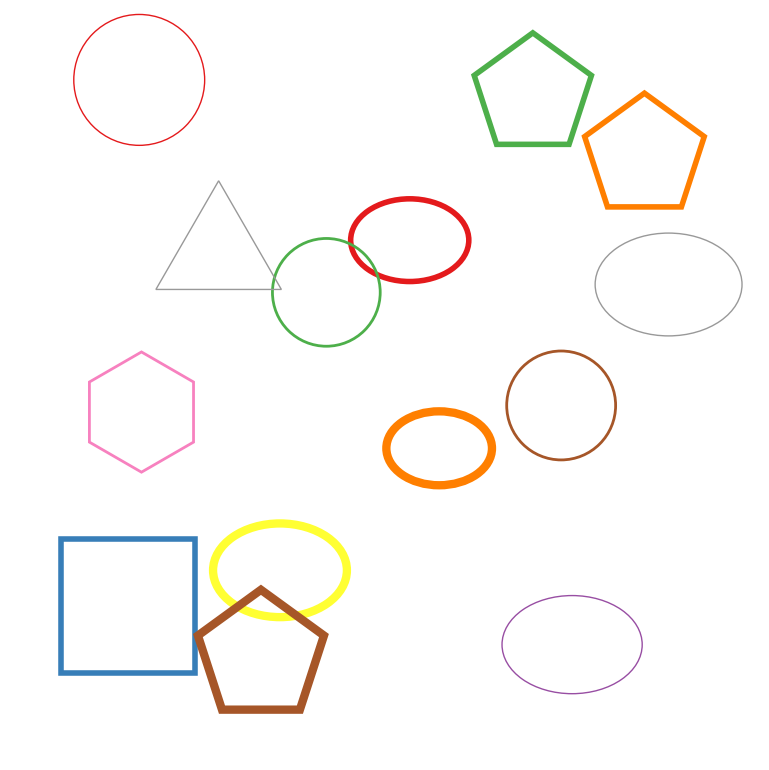[{"shape": "circle", "thickness": 0.5, "radius": 0.42, "center": [0.181, 0.896]}, {"shape": "oval", "thickness": 2, "radius": 0.38, "center": [0.532, 0.688]}, {"shape": "square", "thickness": 2, "radius": 0.44, "center": [0.167, 0.213]}, {"shape": "pentagon", "thickness": 2, "radius": 0.4, "center": [0.692, 0.877]}, {"shape": "circle", "thickness": 1, "radius": 0.35, "center": [0.424, 0.62]}, {"shape": "oval", "thickness": 0.5, "radius": 0.46, "center": [0.743, 0.163]}, {"shape": "oval", "thickness": 3, "radius": 0.34, "center": [0.57, 0.418]}, {"shape": "pentagon", "thickness": 2, "radius": 0.41, "center": [0.837, 0.797]}, {"shape": "oval", "thickness": 3, "radius": 0.43, "center": [0.364, 0.259]}, {"shape": "circle", "thickness": 1, "radius": 0.35, "center": [0.729, 0.473]}, {"shape": "pentagon", "thickness": 3, "radius": 0.43, "center": [0.339, 0.148]}, {"shape": "hexagon", "thickness": 1, "radius": 0.39, "center": [0.184, 0.465]}, {"shape": "oval", "thickness": 0.5, "radius": 0.48, "center": [0.868, 0.631]}, {"shape": "triangle", "thickness": 0.5, "radius": 0.47, "center": [0.284, 0.671]}]